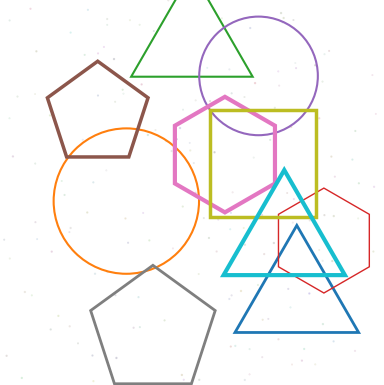[{"shape": "triangle", "thickness": 2, "radius": 0.93, "center": [0.771, 0.229]}, {"shape": "circle", "thickness": 1.5, "radius": 0.94, "center": [0.328, 0.478]}, {"shape": "triangle", "thickness": 1.5, "radius": 0.91, "center": [0.498, 0.892]}, {"shape": "hexagon", "thickness": 1, "radius": 0.68, "center": [0.841, 0.375]}, {"shape": "circle", "thickness": 1.5, "radius": 0.77, "center": [0.672, 0.803]}, {"shape": "pentagon", "thickness": 2.5, "radius": 0.69, "center": [0.254, 0.703]}, {"shape": "hexagon", "thickness": 3, "radius": 0.75, "center": [0.584, 0.598]}, {"shape": "pentagon", "thickness": 2, "radius": 0.85, "center": [0.397, 0.141]}, {"shape": "square", "thickness": 2.5, "radius": 0.69, "center": [0.683, 0.576]}, {"shape": "triangle", "thickness": 3, "radius": 0.91, "center": [0.738, 0.376]}]